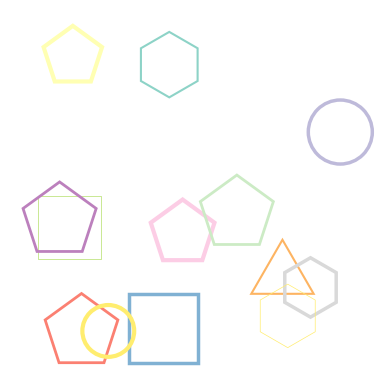[{"shape": "hexagon", "thickness": 1.5, "radius": 0.43, "center": [0.44, 0.832]}, {"shape": "pentagon", "thickness": 3, "radius": 0.4, "center": [0.189, 0.853]}, {"shape": "circle", "thickness": 2.5, "radius": 0.42, "center": [0.884, 0.657]}, {"shape": "pentagon", "thickness": 2, "radius": 0.5, "center": [0.212, 0.138]}, {"shape": "square", "thickness": 2.5, "radius": 0.45, "center": [0.424, 0.147]}, {"shape": "triangle", "thickness": 1.5, "radius": 0.47, "center": [0.734, 0.284]}, {"shape": "square", "thickness": 0.5, "radius": 0.41, "center": [0.18, 0.409]}, {"shape": "pentagon", "thickness": 3, "radius": 0.44, "center": [0.474, 0.395]}, {"shape": "hexagon", "thickness": 2.5, "radius": 0.39, "center": [0.806, 0.253]}, {"shape": "pentagon", "thickness": 2, "radius": 0.5, "center": [0.155, 0.428]}, {"shape": "pentagon", "thickness": 2, "radius": 0.5, "center": [0.615, 0.446]}, {"shape": "circle", "thickness": 3, "radius": 0.34, "center": [0.281, 0.14]}, {"shape": "hexagon", "thickness": 0.5, "radius": 0.41, "center": [0.747, 0.179]}]